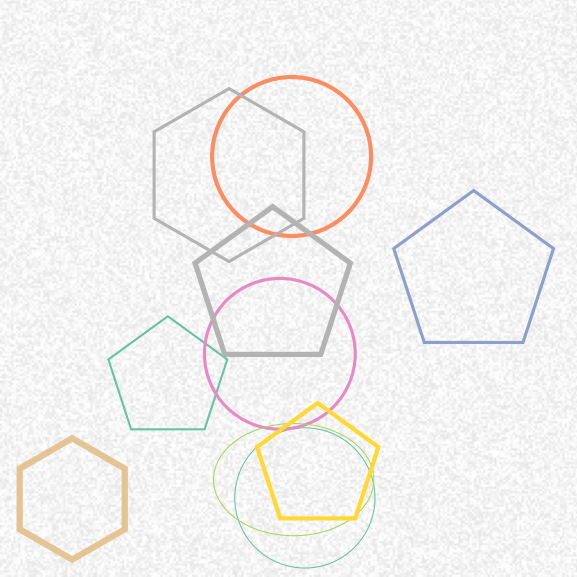[{"shape": "circle", "thickness": 0.5, "radius": 0.61, "center": [0.528, 0.137]}, {"shape": "pentagon", "thickness": 1, "radius": 0.54, "center": [0.291, 0.343]}, {"shape": "circle", "thickness": 2, "radius": 0.69, "center": [0.505, 0.728]}, {"shape": "pentagon", "thickness": 1.5, "radius": 0.73, "center": [0.82, 0.524]}, {"shape": "circle", "thickness": 1.5, "radius": 0.65, "center": [0.485, 0.387]}, {"shape": "oval", "thickness": 0.5, "radius": 0.69, "center": [0.509, 0.169]}, {"shape": "pentagon", "thickness": 2, "radius": 0.55, "center": [0.55, 0.191]}, {"shape": "hexagon", "thickness": 3, "radius": 0.53, "center": [0.125, 0.135]}, {"shape": "hexagon", "thickness": 1.5, "radius": 0.75, "center": [0.397, 0.696]}, {"shape": "pentagon", "thickness": 2.5, "radius": 0.71, "center": [0.472, 0.5]}]